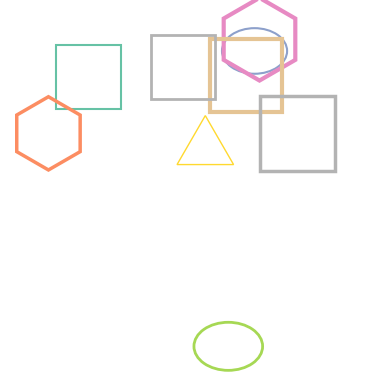[{"shape": "square", "thickness": 1.5, "radius": 0.42, "center": [0.23, 0.8]}, {"shape": "hexagon", "thickness": 2.5, "radius": 0.48, "center": [0.126, 0.654]}, {"shape": "oval", "thickness": 1.5, "radius": 0.42, "center": [0.661, 0.868]}, {"shape": "hexagon", "thickness": 3, "radius": 0.54, "center": [0.674, 0.898]}, {"shape": "oval", "thickness": 2, "radius": 0.45, "center": [0.593, 0.1]}, {"shape": "triangle", "thickness": 1, "radius": 0.42, "center": [0.533, 0.615]}, {"shape": "square", "thickness": 3, "radius": 0.47, "center": [0.639, 0.804]}, {"shape": "square", "thickness": 2.5, "radius": 0.49, "center": [0.772, 0.654]}, {"shape": "square", "thickness": 2, "radius": 0.41, "center": [0.476, 0.826]}]